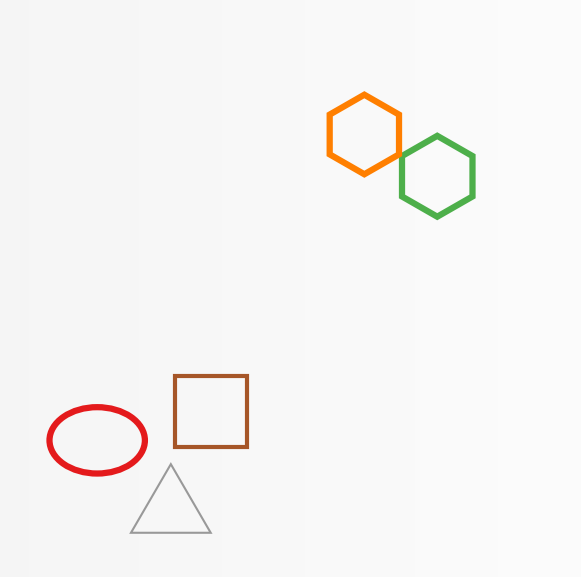[{"shape": "oval", "thickness": 3, "radius": 0.41, "center": [0.167, 0.237]}, {"shape": "hexagon", "thickness": 3, "radius": 0.35, "center": [0.752, 0.694]}, {"shape": "hexagon", "thickness": 3, "radius": 0.34, "center": [0.627, 0.766]}, {"shape": "square", "thickness": 2, "radius": 0.31, "center": [0.363, 0.287]}, {"shape": "triangle", "thickness": 1, "radius": 0.4, "center": [0.294, 0.116]}]